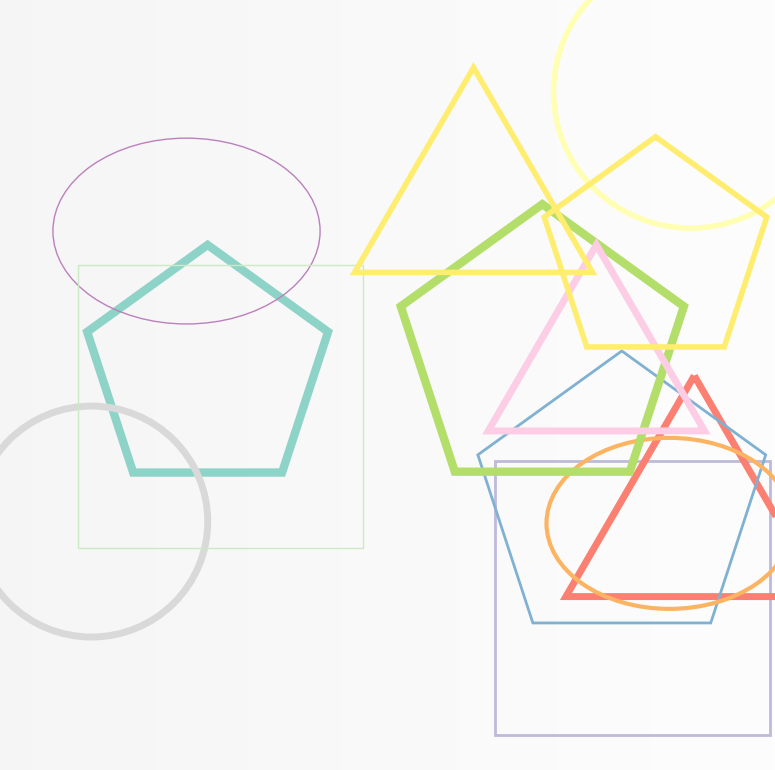[{"shape": "pentagon", "thickness": 3, "radius": 0.82, "center": [0.268, 0.519]}, {"shape": "circle", "thickness": 2, "radius": 0.88, "center": [0.891, 0.881]}, {"shape": "square", "thickness": 1, "radius": 0.89, "center": [0.816, 0.223]}, {"shape": "triangle", "thickness": 2.5, "radius": 0.96, "center": [0.896, 0.321]}, {"shape": "pentagon", "thickness": 1, "radius": 0.98, "center": [0.802, 0.349]}, {"shape": "oval", "thickness": 1.5, "radius": 0.79, "center": [0.864, 0.32]}, {"shape": "pentagon", "thickness": 3, "radius": 0.96, "center": [0.7, 0.543]}, {"shape": "triangle", "thickness": 2.5, "radius": 0.81, "center": [0.77, 0.521]}, {"shape": "circle", "thickness": 2.5, "radius": 0.75, "center": [0.118, 0.323]}, {"shape": "oval", "thickness": 0.5, "radius": 0.86, "center": [0.241, 0.7]}, {"shape": "square", "thickness": 0.5, "radius": 0.92, "center": [0.284, 0.472]}, {"shape": "pentagon", "thickness": 2, "radius": 0.75, "center": [0.846, 0.672]}, {"shape": "triangle", "thickness": 2, "radius": 0.89, "center": [0.611, 0.735]}]